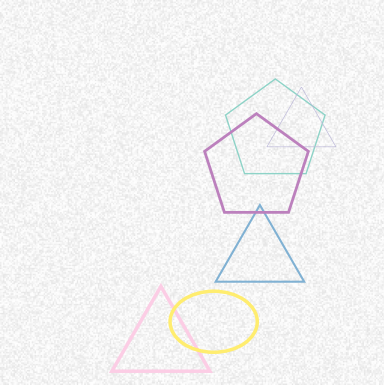[{"shape": "pentagon", "thickness": 1, "radius": 0.68, "center": [0.715, 0.659]}, {"shape": "triangle", "thickness": 0.5, "radius": 0.52, "center": [0.783, 0.67]}, {"shape": "triangle", "thickness": 1.5, "radius": 0.66, "center": [0.675, 0.335]}, {"shape": "triangle", "thickness": 2.5, "radius": 0.74, "center": [0.418, 0.109]}, {"shape": "pentagon", "thickness": 2, "radius": 0.71, "center": [0.666, 0.563]}, {"shape": "oval", "thickness": 2.5, "radius": 0.57, "center": [0.555, 0.164]}]